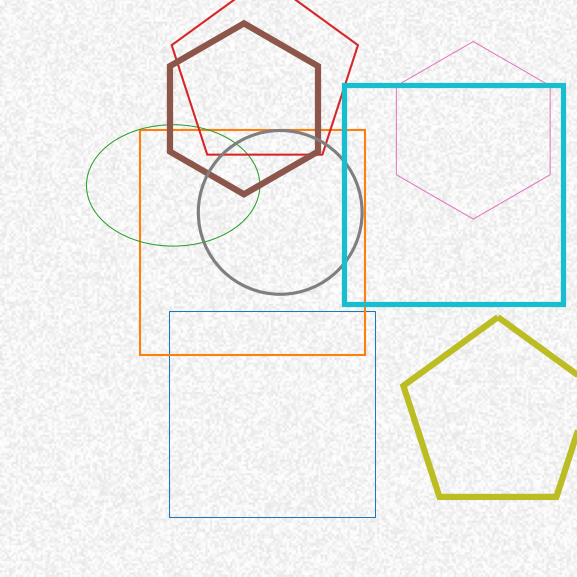[{"shape": "square", "thickness": 0.5, "radius": 0.89, "center": [0.471, 0.283]}, {"shape": "square", "thickness": 1, "radius": 0.97, "center": [0.437, 0.579]}, {"shape": "oval", "thickness": 0.5, "radius": 0.75, "center": [0.3, 0.678]}, {"shape": "pentagon", "thickness": 1, "radius": 0.85, "center": [0.459, 0.869]}, {"shape": "hexagon", "thickness": 3, "radius": 0.74, "center": [0.422, 0.811]}, {"shape": "hexagon", "thickness": 0.5, "radius": 0.77, "center": [0.82, 0.773]}, {"shape": "circle", "thickness": 1.5, "radius": 0.71, "center": [0.485, 0.631]}, {"shape": "pentagon", "thickness": 3, "radius": 0.86, "center": [0.862, 0.278]}, {"shape": "square", "thickness": 2.5, "radius": 0.95, "center": [0.785, 0.662]}]